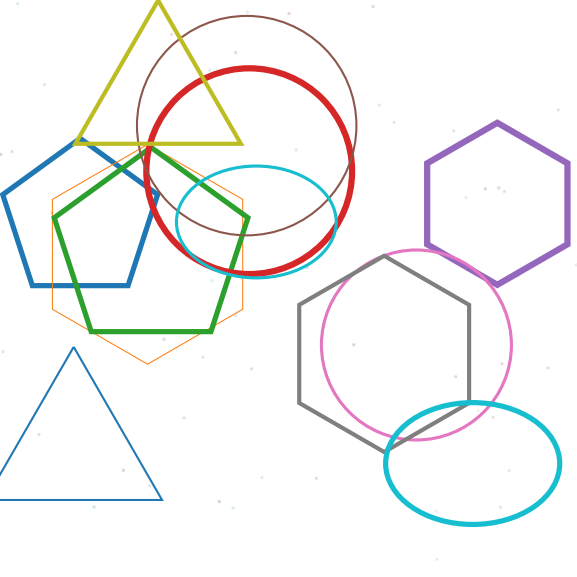[{"shape": "triangle", "thickness": 1, "radius": 0.88, "center": [0.128, 0.222]}, {"shape": "pentagon", "thickness": 2.5, "radius": 0.7, "center": [0.139, 0.619]}, {"shape": "hexagon", "thickness": 0.5, "radius": 0.95, "center": [0.256, 0.559]}, {"shape": "pentagon", "thickness": 2.5, "radius": 0.88, "center": [0.262, 0.568]}, {"shape": "circle", "thickness": 3, "radius": 0.89, "center": [0.432, 0.703]}, {"shape": "hexagon", "thickness": 3, "radius": 0.7, "center": [0.861, 0.646]}, {"shape": "circle", "thickness": 1, "radius": 0.95, "center": [0.427, 0.782]}, {"shape": "circle", "thickness": 1.5, "radius": 0.82, "center": [0.721, 0.402]}, {"shape": "hexagon", "thickness": 2, "radius": 0.85, "center": [0.665, 0.386]}, {"shape": "triangle", "thickness": 2, "radius": 0.83, "center": [0.274, 0.833]}, {"shape": "oval", "thickness": 1.5, "radius": 0.69, "center": [0.444, 0.615]}, {"shape": "oval", "thickness": 2.5, "radius": 0.75, "center": [0.818, 0.196]}]